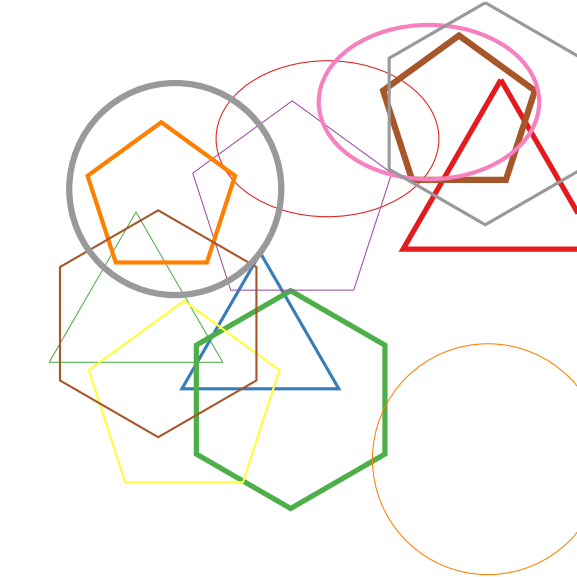[{"shape": "triangle", "thickness": 2.5, "radius": 0.98, "center": [0.867, 0.665]}, {"shape": "oval", "thickness": 0.5, "radius": 0.96, "center": [0.567, 0.759]}, {"shape": "triangle", "thickness": 1.5, "radius": 0.78, "center": [0.451, 0.404]}, {"shape": "hexagon", "thickness": 2.5, "radius": 0.94, "center": [0.503, 0.307]}, {"shape": "triangle", "thickness": 0.5, "radius": 0.87, "center": [0.235, 0.459]}, {"shape": "pentagon", "thickness": 0.5, "radius": 0.91, "center": [0.506, 0.643]}, {"shape": "circle", "thickness": 0.5, "radius": 1.0, "center": [0.845, 0.204]}, {"shape": "pentagon", "thickness": 2, "radius": 0.67, "center": [0.279, 0.653]}, {"shape": "pentagon", "thickness": 1, "radius": 0.87, "center": [0.319, 0.305]}, {"shape": "pentagon", "thickness": 3, "radius": 0.69, "center": [0.795, 0.799]}, {"shape": "hexagon", "thickness": 1, "radius": 0.98, "center": [0.274, 0.439]}, {"shape": "oval", "thickness": 2, "radius": 0.95, "center": [0.743, 0.822]}, {"shape": "hexagon", "thickness": 1.5, "radius": 0.96, "center": [0.84, 0.802]}, {"shape": "circle", "thickness": 3, "radius": 0.92, "center": [0.303, 0.672]}]